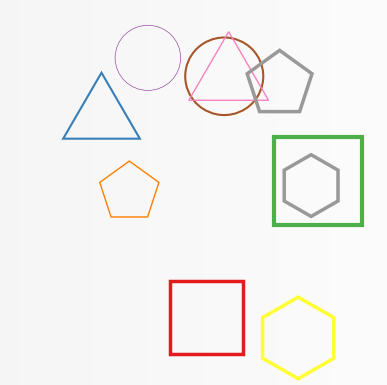[{"shape": "square", "thickness": 2.5, "radius": 0.47, "center": [0.533, 0.175]}, {"shape": "triangle", "thickness": 1.5, "radius": 0.57, "center": [0.262, 0.697]}, {"shape": "square", "thickness": 3, "radius": 0.57, "center": [0.821, 0.53]}, {"shape": "circle", "thickness": 0.5, "radius": 0.42, "center": [0.382, 0.85]}, {"shape": "pentagon", "thickness": 1, "radius": 0.4, "center": [0.334, 0.501]}, {"shape": "hexagon", "thickness": 2.5, "radius": 0.53, "center": [0.769, 0.122]}, {"shape": "circle", "thickness": 1.5, "radius": 0.5, "center": [0.579, 0.802]}, {"shape": "triangle", "thickness": 1, "radius": 0.59, "center": [0.59, 0.799]}, {"shape": "hexagon", "thickness": 2.5, "radius": 0.4, "center": [0.803, 0.518]}, {"shape": "pentagon", "thickness": 2.5, "radius": 0.44, "center": [0.722, 0.781]}]